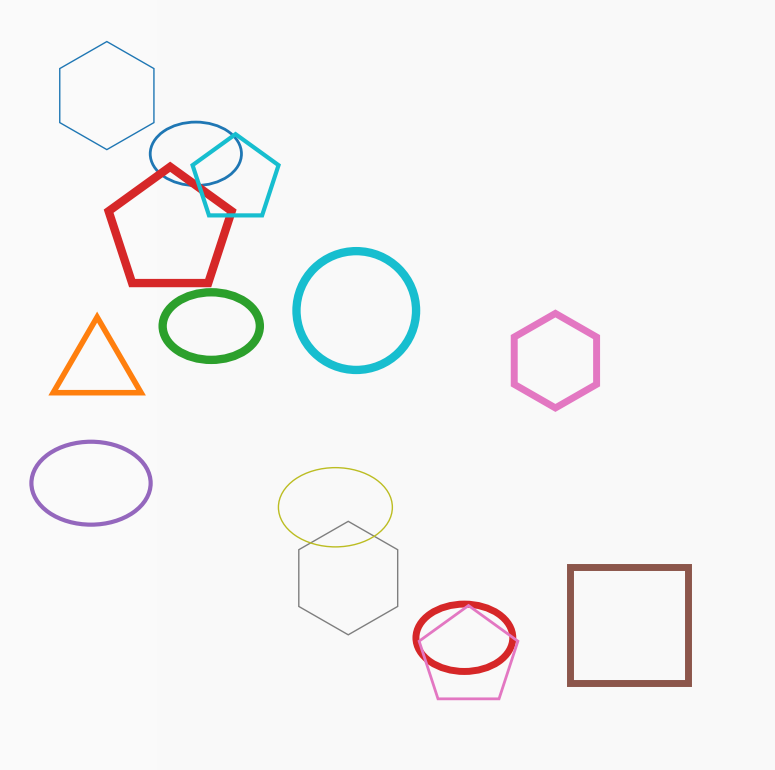[{"shape": "oval", "thickness": 1, "radius": 0.29, "center": [0.253, 0.8]}, {"shape": "hexagon", "thickness": 0.5, "radius": 0.35, "center": [0.138, 0.876]}, {"shape": "triangle", "thickness": 2, "radius": 0.33, "center": [0.125, 0.523]}, {"shape": "oval", "thickness": 3, "radius": 0.31, "center": [0.273, 0.577]}, {"shape": "oval", "thickness": 2.5, "radius": 0.31, "center": [0.599, 0.172]}, {"shape": "pentagon", "thickness": 3, "radius": 0.42, "center": [0.22, 0.7]}, {"shape": "oval", "thickness": 1.5, "radius": 0.38, "center": [0.117, 0.372]}, {"shape": "square", "thickness": 2.5, "radius": 0.38, "center": [0.812, 0.188]}, {"shape": "hexagon", "thickness": 2.5, "radius": 0.31, "center": [0.717, 0.532]}, {"shape": "pentagon", "thickness": 1, "radius": 0.33, "center": [0.605, 0.147]}, {"shape": "hexagon", "thickness": 0.5, "radius": 0.37, "center": [0.449, 0.249]}, {"shape": "oval", "thickness": 0.5, "radius": 0.37, "center": [0.433, 0.341]}, {"shape": "circle", "thickness": 3, "radius": 0.39, "center": [0.46, 0.597]}, {"shape": "pentagon", "thickness": 1.5, "radius": 0.29, "center": [0.304, 0.767]}]